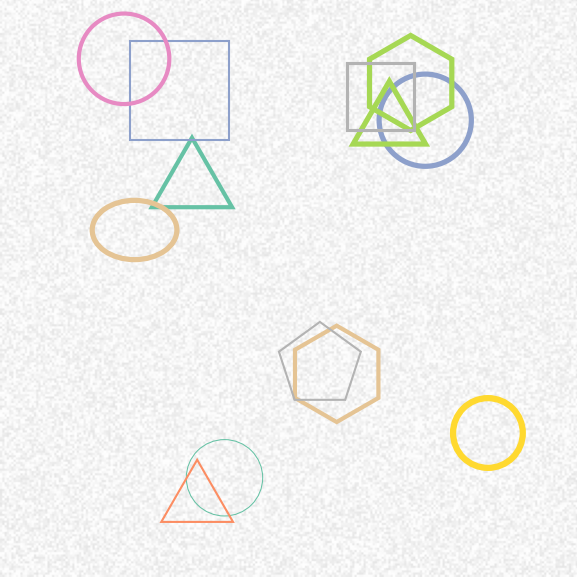[{"shape": "triangle", "thickness": 2, "radius": 0.4, "center": [0.332, 0.68]}, {"shape": "circle", "thickness": 0.5, "radius": 0.33, "center": [0.389, 0.172]}, {"shape": "triangle", "thickness": 1, "radius": 0.36, "center": [0.341, 0.131]}, {"shape": "circle", "thickness": 2.5, "radius": 0.4, "center": [0.736, 0.791]}, {"shape": "square", "thickness": 1, "radius": 0.43, "center": [0.31, 0.842]}, {"shape": "circle", "thickness": 2, "radius": 0.39, "center": [0.215, 0.897]}, {"shape": "hexagon", "thickness": 2.5, "radius": 0.41, "center": [0.711, 0.855]}, {"shape": "triangle", "thickness": 2.5, "radius": 0.36, "center": [0.674, 0.786]}, {"shape": "circle", "thickness": 3, "radius": 0.3, "center": [0.845, 0.249]}, {"shape": "oval", "thickness": 2.5, "radius": 0.37, "center": [0.233, 0.601]}, {"shape": "hexagon", "thickness": 2, "radius": 0.42, "center": [0.583, 0.352]}, {"shape": "square", "thickness": 1.5, "radius": 0.29, "center": [0.659, 0.832]}, {"shape": "pentagon", "thickness": 1, "radius": 0.37, "center": [0.554, 0.367]}]